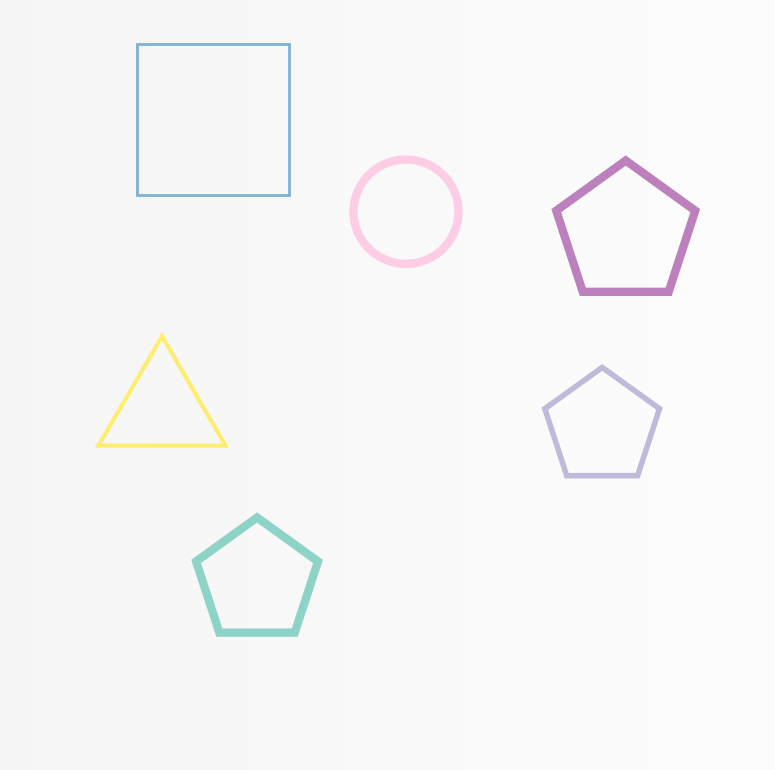[{"shape": "pentagon", "thickness": 3, "radius": 0.41, "center": [0.332, 0.245]}, {"shape": "pentagon", "thickness": 2, "radius": 0.39, "center": [0.777, 0.445]}, {"shape": "square", "thickness": 1, "radius": 0.49, "center": [0.275, 0.845]}, {"shape": "circle", "thickness": 3, "radius": 0.34, "center": [0.524, 0.725]}, {"shape": "pentagon", "thickness": 3, "radius": 0.47, "center": [0.807, 0.697]}, {"shape": "triangle", "thickness": 1.5, "radius": 0.47, "center": [0.209, 0.469]}]